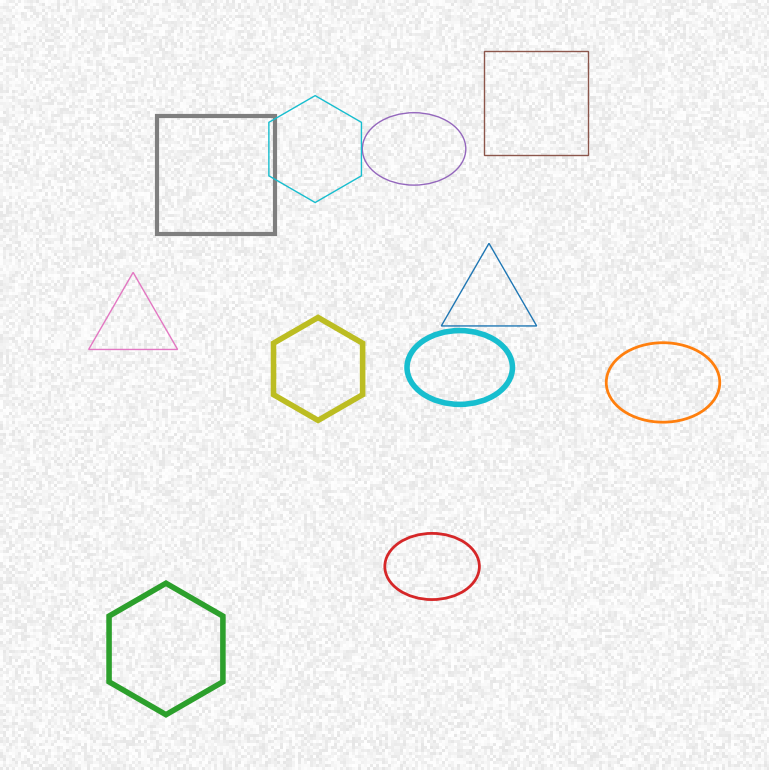[{"shape": "triangle", "thickness": 0.5, "radius": 0.36, "center": [0.635, 0.612]}, {"shape": "oval", "thickness": 1, "radius": 0.37, "center": [0.861, 0.503]}, {"shape": "hexagon", "thickness": 2, "radius": 0.43, "center": [0.216, 0.157]}, {"shape": "oval", "thickness": 1, "radius": 0.31, "center": [0.561, 0.264]}, {"shape": "oval", "thickness": 0.5, "radius": 0.34, "center": [0.538, 0.807]}, {"shape": "square", "thickness": 0.5, "radius": 0.34, "center": [0.696, 0.866]}, {"shape": "triangle", "thickness": 0.5, "radius": 0.33, "center": [0.173, 0.58]}, {"shape": "square", "thickness": 1.5, "radius": 0.38, "center": [0.281, 0.773]}, {"shape": "hexagon", "thickness": 2, "radius": 0.33, "center": [0.413, 0.521]}, {"shape": "oval", "thickness": 2, "radius": 0.34, "center": [0.597, 0.523]}, {"shape": "hexagon", "thickness": 0.5, "radius": 0.35, "center": [0.409, 0.806]}]